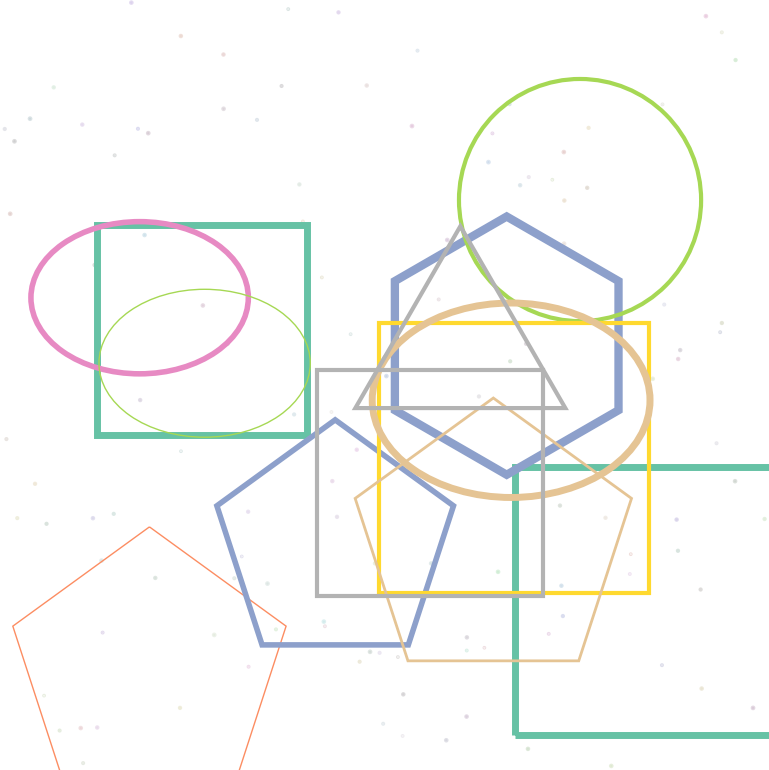[{"shape": "square", "thickness": 2.5, "radius": 0.68, "center": [0.262, 0.572]}, {"shape": "square", "thickness": 2.5, "radius": 0.87, "center": [0.843, 0.22]}, {"shape": "pentagon", "thickness": 0.5, "radius": 0.93, "center": [0.194, 0.129]}, {"shape": "hexagon", "thickness": 3, "radius": 0.84, "center": [0.658, 0.551]}, {"shape": "pentagon", "thickness": 2, "radius": 0.81, "center": [0.435, 0.293]}, {"shape": "oval", "thickness": 2, "radius": 0.71, "center": [0.181, 0.613]}, {"shape": "circle", "thickness": 1.5, "radius": 0.79, "center": [0.753, 0.74]}, {"shape": "oval", "thickness": 0.5, "radius": 0.69, "center": [0.266, 0.528]}, {"shape": "square", "thickness": 1.5, "radius": 0.88, "center": [0.667, 0.405]}, {"shape": "oval", "thickness": 2.5, "radius": 0.9, "center": [0.664, 0.48]}, {"shape": "pentagon", "thickness": 1, "radius": 0.94, "center": [0.641, 0.294]}, {"shape": "square", "thickness": 1.5, "radius": 0.73, "center": [0.558, 0.373]}, {"shape": "triangle", "thickness": 1.5, "radius": 0.79, "center": [0.598, 0.549]}]